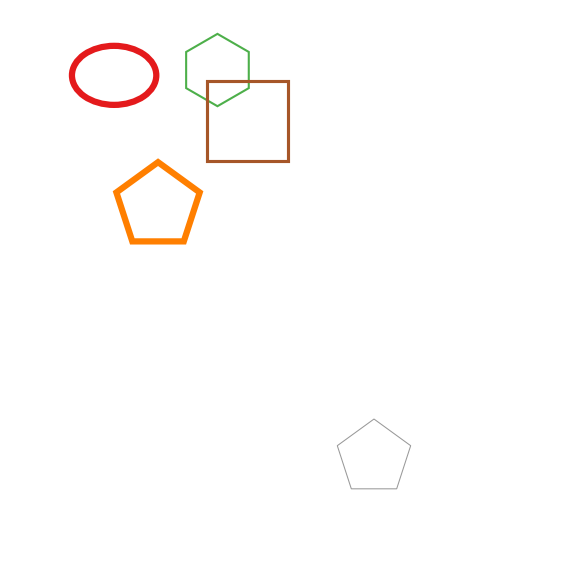[{"shape": "oval", "thickness": 3, "radius": 0.37, "center": [0.198, 0.869]}, {"shape": "hexagon", "thickness": 1, "radius": 0.31, "center": [0.377, 0.878]}, {"shape": "pentagon", "thickness": 3, "radius": 0.38, "center": [0.274, 0.642]}, {"shape": "square", "thickness": 1.5, "radius": 0.35, "center": [0.428, 0.79]}, {"shape": "pentagon", "thickness": 0.5, "radius": 0.33, "center": [0.648, 0.207]}]